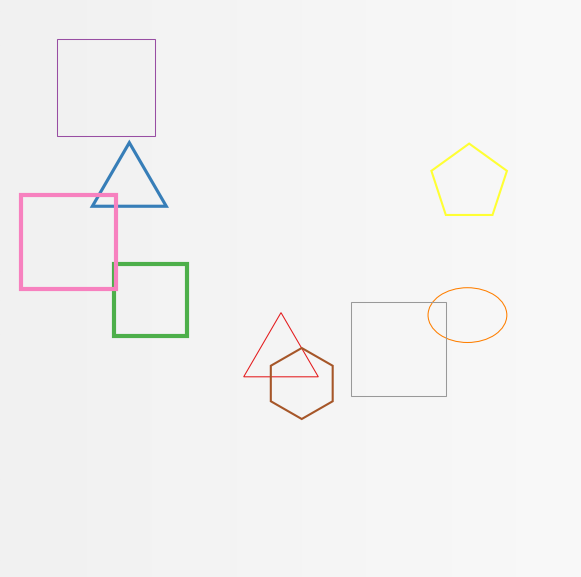[{"shape": "triangle", "thickness": 0.5, "radius": 0.37, "center": [0.483, 0.384]}, {"shape": "triangle", "thickness": 1.5, "radius": 0.37, "center": [0.222, 0.679]}, {"shape": "square", "thickness": 2, "radius": 0.31, "center": [0.259, 0.479]}, {"shape": "square", "thickness": 0.5, "radius": 0.42, "center": [0.183, 0.848]}, {"shape": "oval", "thickness": 0.5, "radius": 0.34, "center": [0.804, 0.454]}, {"shape": "pentagon", "thickness": 1, "radius": 0.34, "center": [0.807, 0.682]}, {"shape": "hexagon", "thickness": 1, "radius": 0.31, "center": [0.519, 0.335]}, {"shape": "square", "thickness": 2, "radius": 0.41, "center": [0.118, 0.58]}, {"shape": "square", "thickness": 0.5, "radius": 0.41, "center": [0.686, 0.395]}]